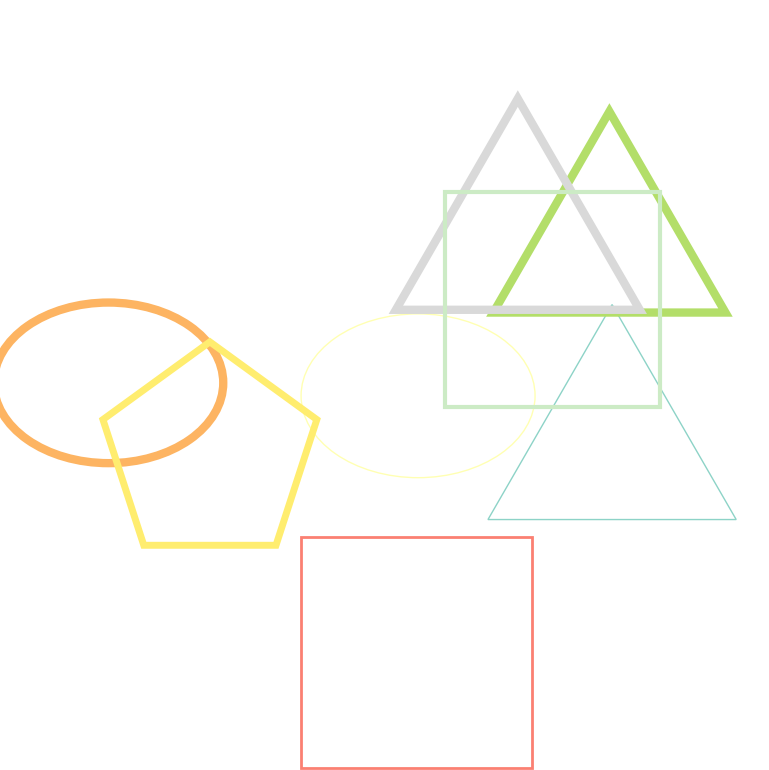[{"shape": "triangle", "thickness": 0.5, "radius": 0.93, "center": [0.795, 0.418]}, {"shape": "oval", "thickness": 0.5, "radius": 0.76, "center": [0.543, 0.486]}, {"shape": "square", "thickness": 1, "radius": 0.75, "center": [0.541, 0.153]}, {"shape": "oval", "thickness": 3, "radius": 0.74, "center": [0.141, 0.503]}, {"shape": "triangle", "thickness": 3, "radius": 0.87, "center": [0.791, 0.681]}, {"shape": "triangle", "thickness": 3, "radius": 0.91, "center": [0.672, 0.689]}, {"shape": "square", "thickness": 1.5, "radius": 0.7, "center": [0.717, 0.611]}, {"shape": "pentagon", "thickness": 2.5, "radius": 0.73, "center": [0.273, 0.41]}]